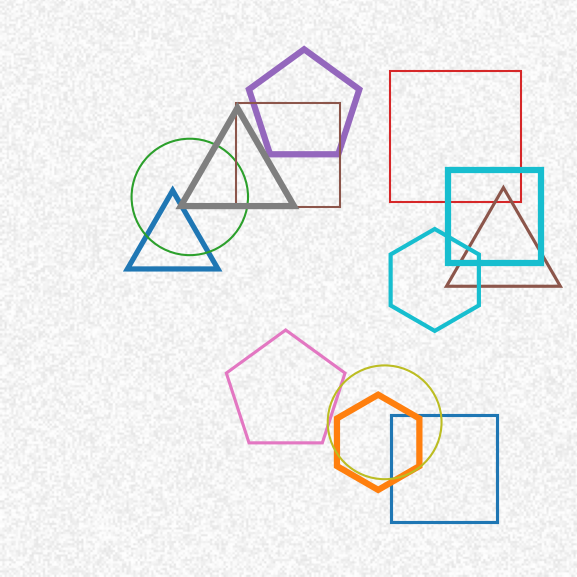[{"shape": "square", "thickness": 1.5, "radius": 0.46, "center": [0.769, 0.188]}, {"shape": "triangle", "thickness": 2.5, "radius": 0.45, "center": [0.299, 0.579]}, {"shape": "hexagon", "thickness": 3, "radius": 0.41, "center": [0.655, 0.233]}, {"shape": "circle", "thickness": 1, "radius": 0.5, "center": [0.329, 0.658]}, {"shape": "square", "thickness": 1, "radius": 0.57, "center": [0.789, 0.763]}, {"shape": "pentagon", "thickness": 3, "radius": 0.5, "center": [0.527, 0.813]}, {"shape": "triangle", "thickness": 1.5, "radius": 0.57, "center": [0.872, 0.56]}, {"shape": "square", "thickness": 1, "radius": 0.45, "center": [0.499, 0.731]}, {"shape": "pentagon", "thickness": 1.5, "radius": 0.54, "center": [0.495, 0.32]}, {"shape": "triangle", "thickness": 3, "radius": 0.57, "center": [0.411, 0.699]}, {"shape": "circle", "thickness": 1, "radius": 0.49, "center": [0.666, 0.268]}, {"shape": "square", "thickness": 3, "radius": 0.4, "center": [0.857, 0.624]}, {"shape": "hexagon", "thickness": 2, "radius": 0.44, "center": [0.753, 0.514]}]